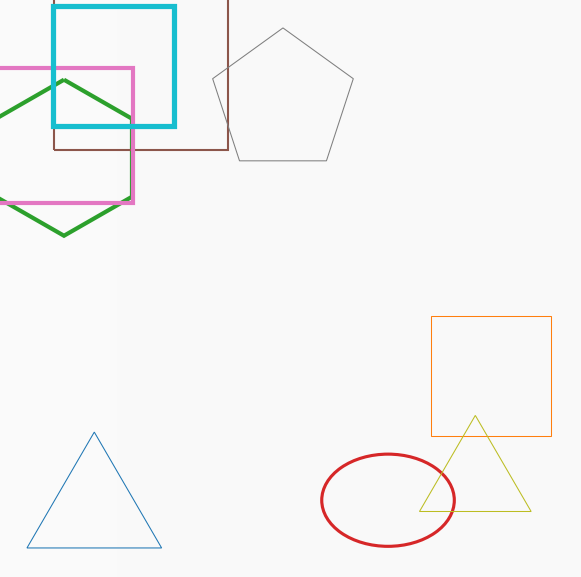[{"shape": "triangle", "thickness": 0.5, "radius": 0.67, "center": [0.162, 0.117]}, {"shape": "square", "thickness": 0.5, "radius": 0.52, "center": [0.845, 0.348]}, {"shape": "hexagon", "thickness": 2, "radius": 0.68, "center": [0.11, 0.726]}, {"shape": "oval", "thickness": 1.5, "radius": 0.57, "center": [0.668, 0.133]}, {"shape": "square", "thickness": 1, "radius": 0.75, "center": [0.242, 0.889]}, {"shape": "square", "thickness": 2, "radius": 0.58, "center": [0.112, 0.765]}, {"shape": "pentagon", "thickness": 0.5, "radius": 0.64, "center": [0.487, 0.824]}, {"shape": "triangle", "thickness": 0.5, "radius": 0.55, "center": [0.818, 0.169]}, {"shape": "square", "thickness": 2.5, "radius": 0.52, "center": [0.195, 0.885]}]